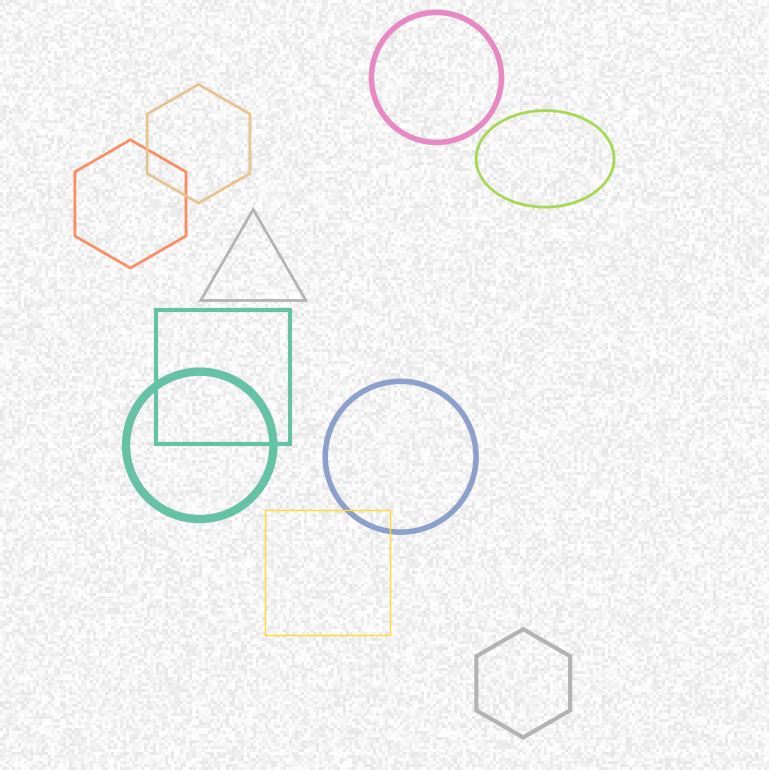[{"shape": "circle", "thickness": 3, "radius": 0.48, "center": [0.259, 0.422]}, {"shape": "square", "thickness": 1.5, "radius": 0.43, "center": [0.289, 0.51]}, {"shape": "hexagon", "thickness": 1, "radius": 0.42, "center": [0.169, 0.735]}, {"shape": "circle", "thickness": 2, "radius": 0.49, "center": [0.52, 0.407]}, {"shape": "circle", "thickness": 2, "radius": 0.42, "center": [0.567, 0.899]}, {"shape": "oval", "thickness": 1, "radius": 0.45, "center": [0.708, 0.794]}, {"shape": "square", "thickness": 0.5, "radius": 0.4, "center": [0.425, 0.256]}, {"shape": "hexagon", "thickness": 1, "radius": 0.39, "center": [0.258, 0.813]}, {"shape": "triangle", "thickness": 1, "radius": 0.39, "center": [0.329, 0.649]}, {"shape": "hexagon", "thickness": 1.5, "radius": 0.35, "center": [0.68, 0.113]}]